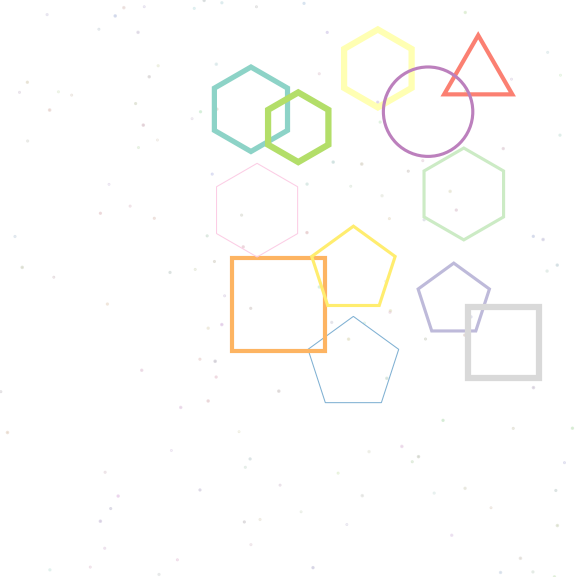[{"shape": "hexagon", "thickness": 2.5, "radius": 0.37, "center": [0.435, 0.81]}, {"shape": "hexagon", "thickness": 3, "radius": 0.34, "center": [0.654, 0.881]}, {"shape": "pentagon", "thickness": 1.5, "radius": 0.32, "center": [0.786, 0.479]}, {"shape": "triangle", "thickness": 2, "radius": 0.34, "center": [0.828, 0.87]}, {"shape": "pentagon", "thickness": 0.5, "radius": 0.41, "center": [0.612, 0.369]}, {"shape": "square", "thickness": 2, "radius": 0.4, "center": [0.482, 0.472]}, {"shape": "hexagon", "thickness": 3, "radius": 0.3, "center": [0.516, 0.779]}, {"shape": "hexagon", "thickness": 0.5, "radius": 0.41, "center": [0.445, 0.635]}, {"shape": "square", "thickness": 3, "radius": 0.31, "center": [0.871, 0.406]}, {"shape": "circle", "thickness": 1.5, "radius": 0.39, "center": [0.741, 0.806]}, {"shape": "hexagon", "thickness": 1.5, "radius": 0.4, "center": [0.803, 0.663]}, {"shape": "pentagon", "thickness": 1.5, "radius": 0.38, "center": [0.612, 0.532]}]